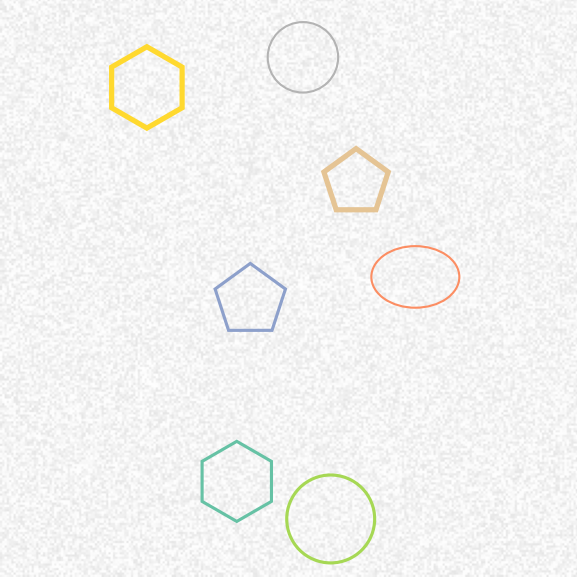[{"shape": "hexagon", "thickness": 1.5, "radius": 0.35, "center": [0.41, 0.166]}, {"shape": "oval", "thickness": 1, "radius": 0.38, "center": [0.719, 0.52]}, {"shape": "pentagon", "thickness": 1.5, "radius": 0.32, "center": [0.433, 0.479]}, {"shape": "circle", "thickness": 1.5, "radius": 0.38, "center": [0.573, 0.101]}, {"shape": "hexagon", "thickness": 2.5, "radius": 0.35, "center": [0.254, 0.848]}, {"shape": "pentagon", "thickness": 2.5, "radius": 0.29, "center": [0.617, 0.683]}, {"shape": "circle", "thickness": 1, "radius": 0.31, "center": [0.525, 0.9]}]